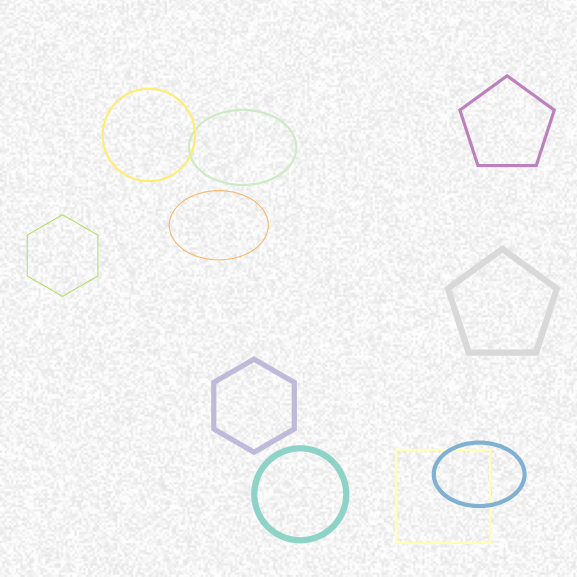[{"shape": "circle", "thickness": 3, "radius": 0.4, "center": [0.52, 0.143]}, {"shape": "square", "thickness": 1, "radius": 0.41, "center": [0.768, 0.139]}, {"shape": "hexagon", "thickness": 2.5, "radius": 0.4, "center": [0.44, 0.297]}, {"shape": "oval", "thickness": 2, "radius": 0.39, "center": [0.83, 0.178]}, {"shape": "oval", "thickness": 0.5, "radius": 0.43, "center": [0.379, 0.609]}, {"shape": "hexagon", "thickness": 0.5, "radius": 0.35, "center": [0.108, 0.557]}, {"shape": "pentagon", "thickness": 3, "radius": 0.5, "center": [0.87, 0.469]}, {"shape": "pentagon", "thickness": 1.5, "radius": 0.43, "center": [0.878, 0.782]}, {"shape": "oval", "thickness": 1, "radius": 0.46, "center": [0.42, 0.744]}, {"shape": "circle", "thickness": 1, "radius": 0.4, "center": [0.258, 0.765]}]